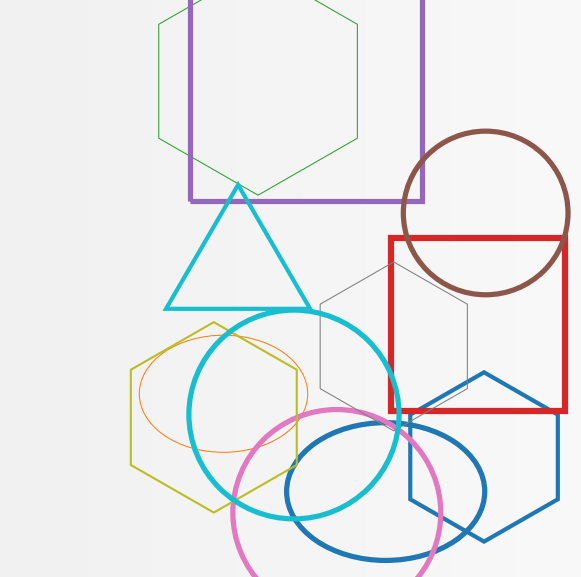[{"shape": "hexagon", "thickness": 2, "radius": 0.73, "center": [0.833, 0.208]}, {"shape": "oval", "thickness": 2.5, "radius": 0.85, "center": [0.664, 0.148]}, {"shape": "oval", "thickness": 0.5, "radius": 0.72, "center": [0.385, 0.317]}, {"shape": "hexagon", "thickness": 0.5, "radius": 0.99, "center": [0.444, 0.858]}, {"shape": "square", "thickness": 3, "radius": 0.75, "center": [0.822, 0.437]}, {"shape": "square", "thickness": 2.5, "radius": 1.0, "center": [0.526, 0.85]}, {"shape": "circle", "thickness": 2.5, "radius": 0.71, "center": [0.836, 0.63]}, {"shape": "circle", "thickness": 2.5, "radius": 0.89, "center": [0.579, 0.111]}, {"shape": "hexagon", "thickness": 0.5, "radius": 0.73, "center": [0.677, 0.399]}, {"shape": "hexagon", "thickness": 1, "radius": 0.82, "center": [0.368, 0.276]}, {"shape": "triangle", "thickness": 2, "radius": 0.72, "center": [0.41, 0.536]}, {"shape": "circle", "thickness": 2.5, "radius": 0.9, "center": [0.506, 0.281]}]